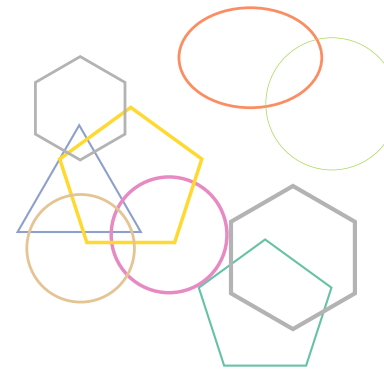[{"shape": "pentagon", "thickness": 1.5, "radius": 0.91, "center": [0.689, 0.197]}, {"shape": "oval", "thickness": 2, "radius": 0.93, "center": [0.65, 0.85]}, {"shape": "triangle", "thickness": 1.5, "radius": 0.92, "center": [0.206, 0.49]}, {"shape": "circle", "thickness": 2.5, "radius": 0.75, "center": [0.439, 0.39]}, {"shape": "circle", "thickness": 0.5, "radius": 0.86, "center": [0.862, 0.73]}, {"shape": "pentagon", "thickness": 2.5, "radius": 0.97, "center": [0.34, 0.527]}, {"shape": "circle", "thickness": 2, "radius": 0.7, "center": [0.209, 0.355]}, {"shape": "hexagon", "thickness": 3, "radius": 0.93, "center": [0.761, 0.331]}, {"shape": "hexagon", "thickness": 2, "radius": 0.67, "center": [0.208, 0.719]}]